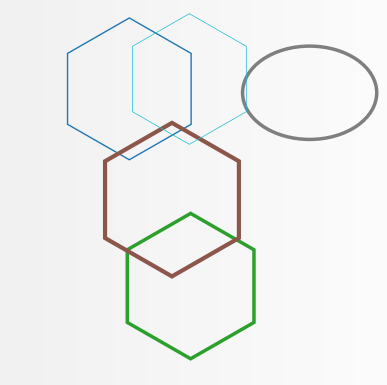[{"shape": "hexagon", "thickness": 1, "radius": 0.92, "center": [0.334, 0.769]}, {"shape": "hexagon", "thickness": 2.5, "radius": 0.94, "center": [0.492, 0.257]}, {"shape": "hexagon", "thickness": 3, "radius": 1.0, "center": [0.444, 0.481]}, {"shape": "oval", "thickness": 2.5, "radius": 0.87, "center": [0.799, 0.759]}, {"shape": "hexagon", "thickness": 0.5, "radius": 0.85, "center": [0.489, 0.795]}]